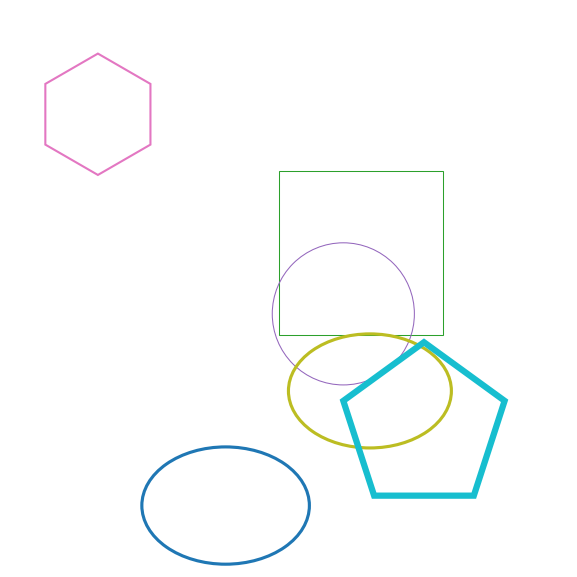[{"shape": "oval", "thickness": 1.5, "radius": 0.73, "center": [0.391, 0.124]}, {"shape": "square", "thickness": 0.5, "radius": 0.71, "center": [0.625, 0.561]}, {"shape": "circle", "thickness": 0.5, "radius": 0.62, "center": [0.594, 0.456]}, {"shape": "hexagon", "thickness": 1, "radius": 0.53, "center": [0.17, 0.801]}, {"shape": "oval", "thickness": 1.5, "radius": 0.71, "center": [0.641, 0.322]}, {"shape": "pentagon", "thickness": 3, "radius": 0.73, "center": [0.734, 0.26]}]